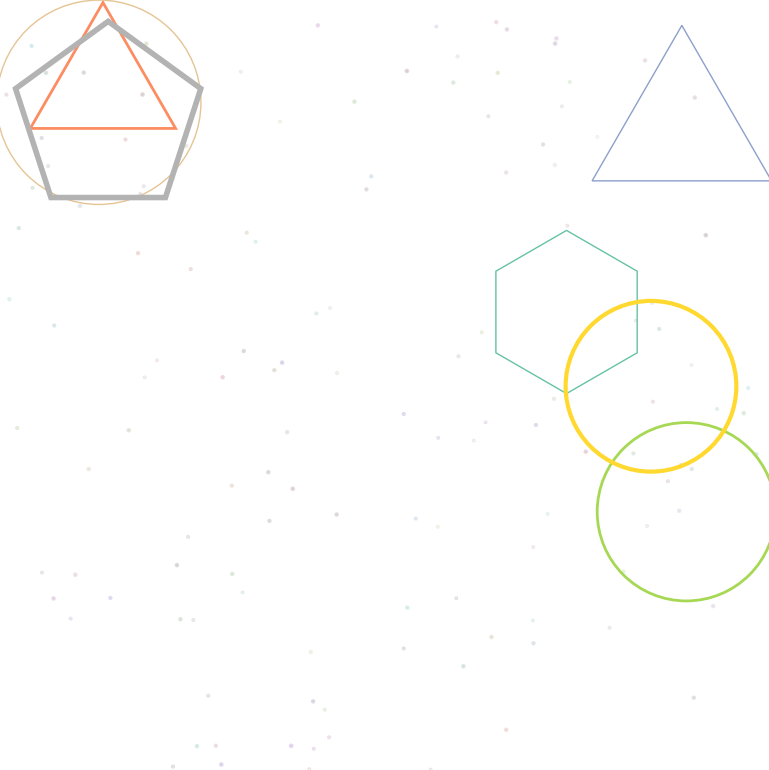[{"shape": "hexagon", "thickness": 0.5, "radius": 0.53, "center": [0.736, 0.595]}, {"shape": "triangle", "thickness": 1, "radius": 0.54, "center": [0.134, 0.888]}, {"shape": "triangle", "thickness": 0.5, "radius": 0.67, "center": [0.886, 0.832]}, {"shape": "circle", "thickness": 1, "radius": 0.58, "center": [0.891, 0.335]}, {"shape": "circle", "thickness": 1.5, "radius": 0.55, "center": [0.845, 0.498]}, {"shape": "circle", "thickness": 0.5, "radius": 0.66, "center": [0.128, 0.867]}, {"shape": "pentagon", "thickness": 2, "radius": 0.63, "center": [0.141, 0.846]}]